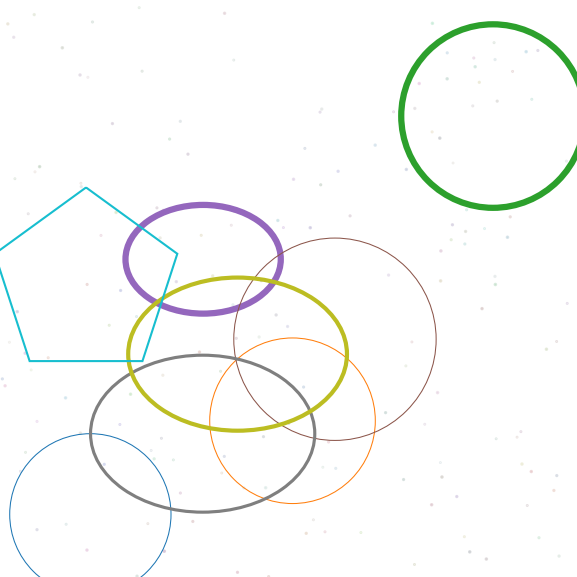[{"shape": "circle", "thickness": 0.5, "radius": 0.7, "center": [0.156, 0.108]}, {"shape": "circle", "thickness": 0.5, "radius": 0.72, "center": [0.507, 0.271]}, {"shape": "circle", "thickness": 3, "radius": 0.79, "center": [0.854, 0.798]}, {"shape": "oval", "thickness": 3, "radius": 0.67, "center": [0.352, 0.55]}, {"shape": "circle", "thickness": 0.5, "radius": 0.88, "center": [0.58, 0.412]}, {"shape": "oval", "thickness": 1.5, "radius": 0.97, "center": [0.351, 0.248]}, {"shape": "oval", "thickness": 2, "radius": 0.95, "center": [0.411, 0.386]}, {"shape": "pentagon", "thickness": 1, "radius": 0.83, "center": [0.149, 0.508]}]